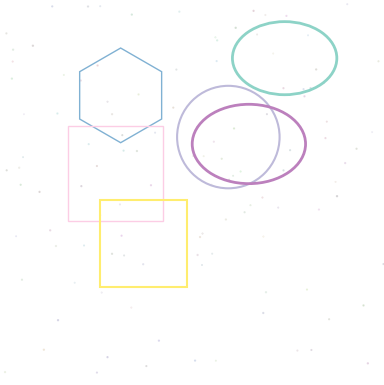[{"shape": "oval", "thickness": 2, "radius": 0.68, "center": [0.739, 0.849]}, {"shape": "circle", "thickness": 1.5, "radius": 0.67, "center": [0.593, 0.644]}, {"shape": "hexagon", "thickness": 1, "radius": 0.61, "center": [0.313, 0.752]}, {"shape": "square", "thickness": 1, "radius": 0.62, "center": [0.299, 0.55]}, {"shape": "oval", "thickness": 2, "radius": 0.74, "center": [0.646, 0.626]}, {"shape": "square", "thickness": 1.5, "radius": 0.56, "center": [0.373, 0.369]}]